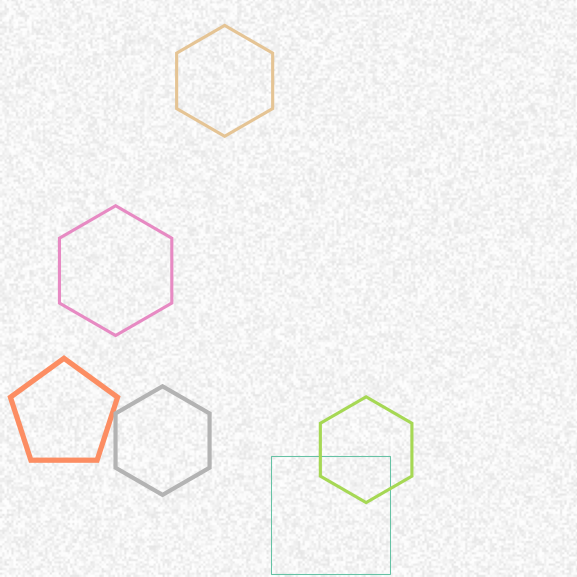[{"shape": "square", "thickness": 0.5, "radius": 0.51, "center": [0.572, 0.107]}, {"shape": "pentagon", "thickness": 2.5, "radius": 0.49, "center": [0.111, 0.281]}, {"shape": "hexagon", "thickness": 1.5, "radius": 0.56, "center": [0.2, 0.531]}, {"shape": "hexagon", "thickness": 1.5, "radius": 0.46, "center": [0.634, 0.22]}, {"shape": "hexagon", "thickness": 1.5, "radius": 0.48, "center": [0.389, 0.859]}, {"shape": "hexagon", "thickness": 2, "radius": 0.47, "center": [0.281, 0.236]}]